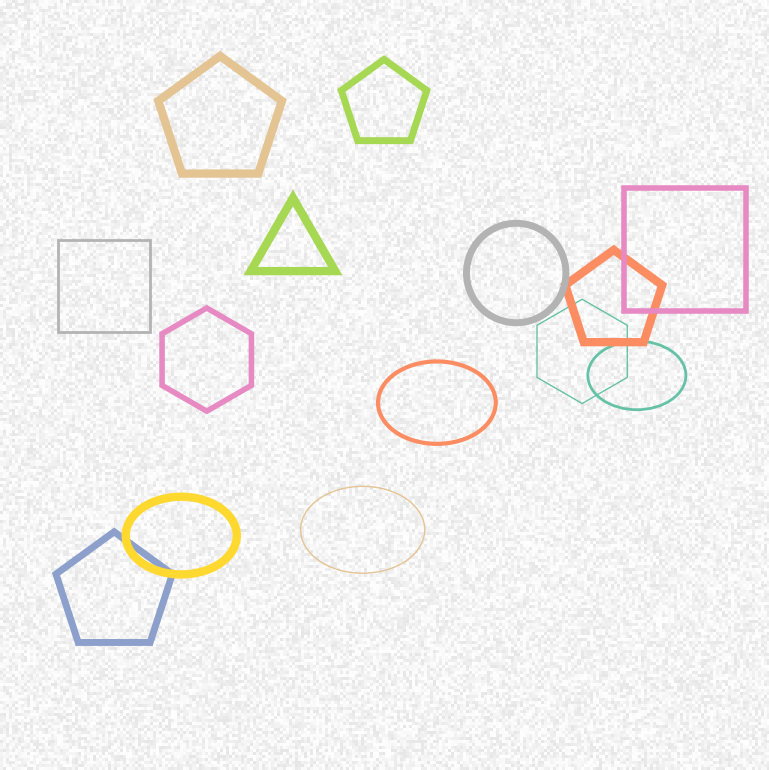[{"shape": "hexagon", "thickness": 0.5, "radius": 0.34, "center": [0.756, 0.544]}, {"shape": "oval", "thickness": 1, "radius": 0.32, "center": [0.827, 0.512]}, {"shape": "pentagon", "thickness": 3, "radius": 0.33, "center": [0.797, 0.609]}, {"shape": "oval", "thickness": 1.5, "radius": 0.38, "center": [0.567, 0.477]}, {"shape": "pentagon", "thickness": 2.5, "radius": 0.4, "center": [0.148, 0.23]}, {"shape": "hexagon", "thickness": 2, "radius": 0.34, "center": [0.269, 0.533]}, {"shape": "square", "thickness": 2, "radius": 0.4, "center": [0.89, 0.676]}, {"shape": "pentagon", "thickness": 2.5, "radius": 0.29, "center": [0.499, 0.865]}, {"shape": "triangle", "thickness": 3, "radius": 0.32, "center": [0.381, 0.68]}, {"shape": "oval", "thickness": 3, "radius": 0.36, "center": [0.235, 0.304]}, {"shape": "oval", "thickness": 0.5, "radius": 0.4, "center": [0.471, 0.312]}, {"shape": "pentagon", "thickness": 3, "radius": 0.42, "center": [0.286, 0.843]}, {"shape": "circle", "thickness": 2.5, "radius": 0.32, "center": [0.67, 0.645]}, {"shape": "square", "thickness": 1, "radius": 0.3, "center": [0.135, 0.629]}]